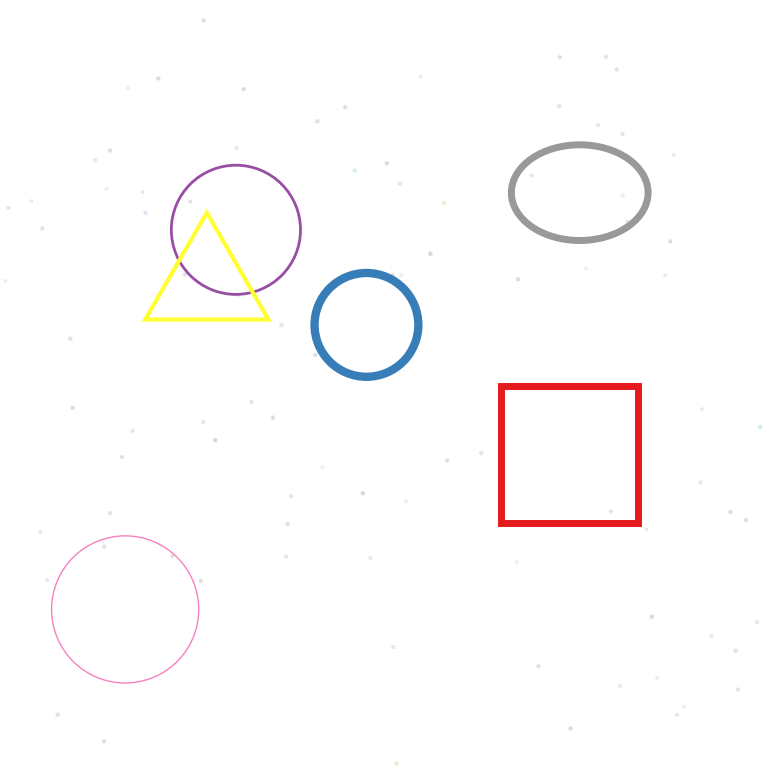[{"shape": "square", "thickness": 2.5, "radius": 0.44, "center": [0.739, 0.409]}, {"shape": "circle", "thickness": 3, "radius": 0.34, "center": [0.476, 0.578]}, {"shape": "circle", "thickness": 1, "radius": 0.42, "center": [0.306, 0.702]}, {"shape": "triangle", "thickness": 1.5, "radius": 0.46, "center": [0.269, 0.631]}, {"shape": "circle", "thickness": 0.5, "radius": 0.48, "center": [0.163, 0.209]}, {"shape": "oval", "thickness": 2.5, "radius": 0.44, "center": [0.753, 0.75]}]